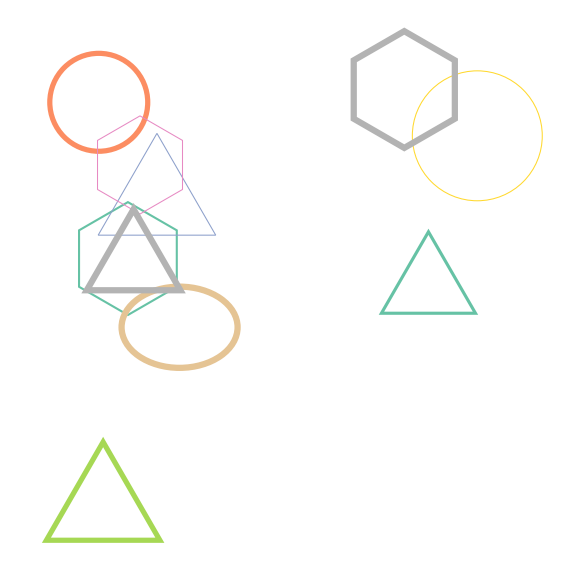[{"shape": "triangle", "thickness": 1.5, "radius": 0.47, "center": [0.742, 0.504]}, {"shape": "hexagon", "thickness": 1, "radius": 0.49, "center": [0.222, 0.551]}, {"shape": "circle", "thickness": 2.5, "radius": 0.42, "center": [0.171, 0.822]}, {"shape": "triangle", "thickness": 0.5, "radius": 0.59, "center": [0.272, 0.651]}, {"shape": "hexagon", "thickness": 0.5, "radius": 0.42, "center": [0.242, 0.714]}, {"shape": "triangle", "thickness": 2.5, "radius": 0.57, "center": [0.179, 0.12]}, {"shape": "circle", "thickness": 0.5, "radius": 0.56, "center": [0.826, 0.764]}, {"shape": "oval", "thickness": 3, "radius": 0.5, "center": [0.311, 0.432]}, {"shape": "triangle", "thickness": 3, "radius": 0.47, "center": [0.231, 0.543]}, {"shape": "hexagon", "thickness": 3, "radius": 0.51, "center": [0.7, 0.844]}]